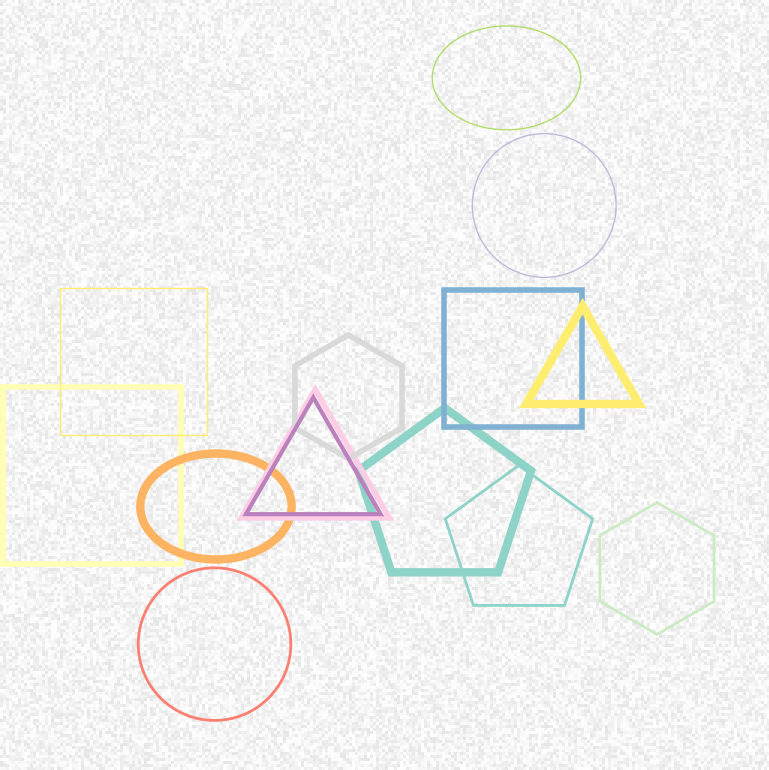[{"shape": "pentagon", "thickness": 1, "radius": 0.5, "center": [0.674, 0.295]}, {"shape": "pentagon", "thickness": 3, "radius": 0.59, "center": [0.578, 0.352]}, {"shape": "square", "thickness": 2, "radius": 0.58, "center": [0.12, 0.383]}, {"shape": "circle", "thickness": 0.5, "radius": 0.47, "center": [0.707, 0.733]}, {"shape": "circle", "thickness": 1, "radius": 0.5, "center": [0.279, 0.163]}, {"shape": "square", "thickness": 2, "radius": 0.45, "center": [0.666, 0.534]}, {"shape": "oval", "thickness": 3, "radius": 0.49, "center": [0.28, 0.342]}, {"shape": "oval", "thickness": 0.5, "radius": 0.48, "center": [0.658, 0.899]}, {"shape": "triangle", "thickness": 2, "radius": 0.56, "center": [0.409, 0.383]}, {"shape": "hexagon", "thickness": 2, "radius": 0.4, "center": [0.453, 0.485]}, {"shape": "triangle", "thickness": 1.5, "radius": 0.5, "center": [0.407, 0.383]}, {"shape": "hexagon", "thickness": 1, "radius": 0.43, "center": [0.853, 0.262]}, {"shape": "square", "thickness": 0.5, "radius": 0.48, "center": [0.173, 0.53]}, {"shape": "triangle", "thickness": 3, "radius": 0.42, "center": [0.757, 0.518]}]